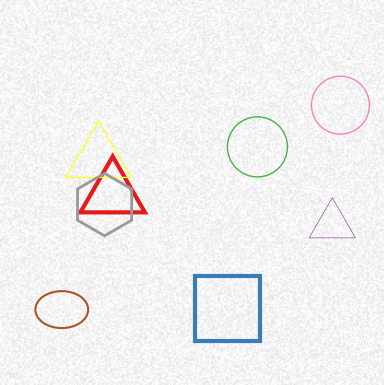[{"shape": "triangle", "thickness": 3, "radius": 0.48, "center": [0.293, 0.497]}, {"shape": "square", "thickness": 3, "radius": 0.42, "center": [0.59, 0.198]}, {"shape": "circle", "thickness": 1, "radius": 0.39, "center": [0.669, 0.618]}, {"shape": "triangle", "thickness": 0.5, "radius": 0.35, "center": [0.863, 0.417]}, {"shape": "triangle", "thickness": 1, "radius": 0.49, "center": [0.256, 0.588]}, {"shape": "oval", "thickness": 1.5, "radius": 0.34, "center": [0.16, 0.196]}, {"shape": "circle", "thickness": 1, "radius": 0.38, "center": [0.884, 0.727]}, {"shape": "hexagon", "thickness": 2, "radius": 0.41, "center": [0.272, 0.469]}]